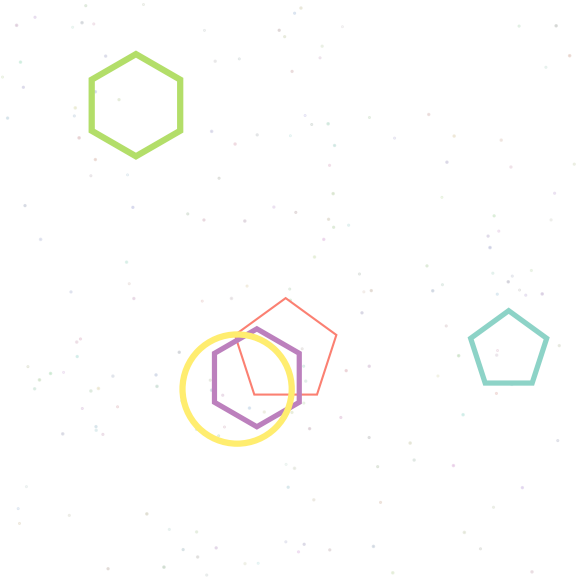[{"shape": "pentagon", "thickness": 2.5, "radius": 0.35, "center": [0.881, 0.392]}, {"shape": "pentagon", "thickness": 1, "radius": 0.46, "center": [0.495, 0.391]}, {"shape": "hexagon", "thickness": 3, "radius": 0.44, "center": [0.235, 0.817]}, {"shape": "hexagon", "thickness": 2.5, "radius": 0.42, "center": [0.445, 0.345]}, {"shape": "circle", "thickness": 3, "radius": 0.47, "center": [0.411, 0.325]}]